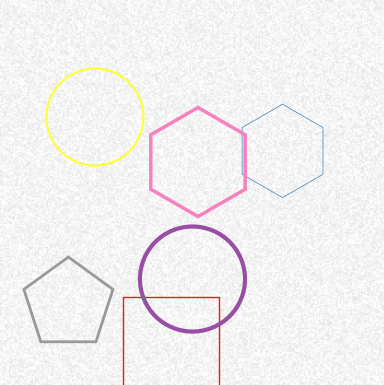[{"shape": "square", "thickness": 1, "radius": 0.62, "center": [0.445, 0.104]}, {"shape": "hexagon", "thickness": 0.5, "radius": 0.61, "center": [0.734, 0.608]}, {"shape": "circle", "thickness": 3, "radius": 0.68, "center": [0.5, 0.275]}, {"shape": "circle", "thickness": 1.5, "radius": 0.63, "center": [0.247, 0.696]}, {"shape": "hexagon", "thickness": 2.5, "radius": 0.71, "center": [0.514, 0.579]}, {"shape": "pentagon", "thickness": 2, "radius": 0.61, "center": [0.178, 0.211]}]